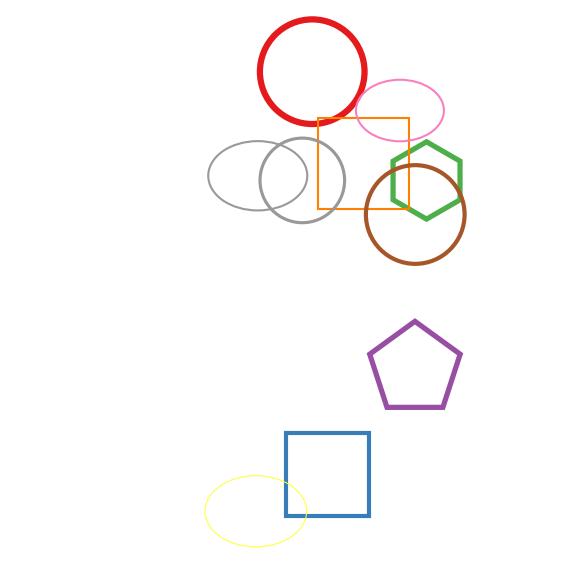[{"shape": "circle", "thickness": 3, "radius": 0.45, "center": [0.541, 0.875]}, {"shape": "square", "thickness": 2, "radius": 0.36, "center": [0.567, 0.178]}, {"shape": "hexagon", "thickness": 2.5, "radius": 0.33, "center": [0.739, 0.687]}, {"shape": "pentagon", "thickness": 2.5, "radius": 0.41, "center": [0.719, 0.36]}, {"shape": "square", "thickness": 1, "radius": 0.39, "center": [0.629, 0.716]}, {"shape": "oval", "thickness": 0.5, "radius": 0.44, "center": [0.443, 0.114]}, {"shape": "circle", "thickness": 2, "radius": 0.43, "center": [0.719, 0.628]}, {"shape": "oval", "thickness": 1, "radius": 0.38, "center": [0.693, 0.808]}, {"shape": "circle", "thickness": 1.5, "radius": 0.37, "center": [0.523, 0.687]}, {"shape": "oval", "thickness": 1, "radius": 0.43, "center": [0.446, 0.695]}]